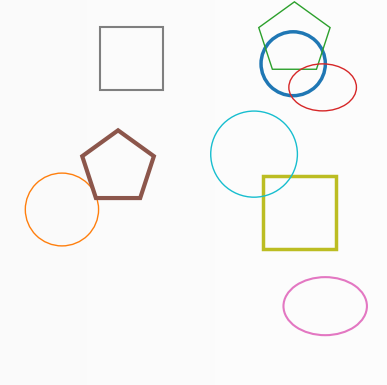[{"shape": "circle", "thickness": 2.5, "radius": 0.41, "center": [0.757, 0.834]}, {"shape": "circle", "thickness": 1, "radius": 0.47, "center": [0.16, 0.456]}, {"shape": "pentagon", "thickness": 1, "radius": 0.48, "center": [0.76, 0.898]}, {"shape": "oval", "thickness": 1, "radius": 0.44, "center": [0.833, 0.773]}, {"shape": "pentagon", "thickness": 3, "radius": 0.49, "center": [0.305, 0.564]}, {"shape": "oval", "thickness": 1.5, "radius": 0.54, "center": [0.839, 0.205]}, {"shape": "square", "thickness": 1.5, "radius": 0.41, "center": [0.339, 0.848]}, {"shape": "square", "thickness": 2.5, "radius": 0.47, "center": [0.773, 0.447]}, {"shape": "circle", "thickness": 1, "radius": 0.56, "center": [0.656, 0.6]}]